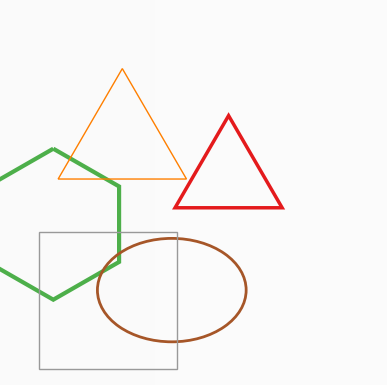[{"shape": "triangle", "thickness": 2.5, "radius": 0.8, "center": [0.59, 0.54]}, {"shape": "hexagon", "thickness": 3, "radius": 0.98, "center": [0.138, 0.418]}, {"shape": "triangle", "thickness": 1, "radius": 0.96, "center": [0.316, 0.631]}, {"shape": "oval", "thickness": 2, "radius": 0.96, "center": [0.443, 0.246]}, {"shape": "square", "thickness": 1, "radius": 0.89, "center": [0.278, 0.219]}]